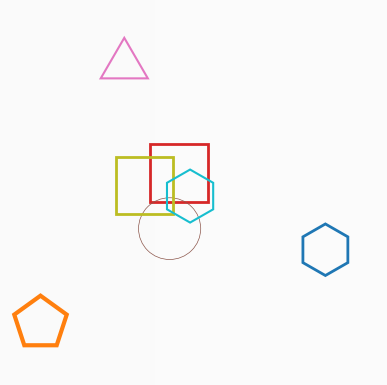[{"shape": "hexagon", "thickness": 2, "radius": 0.33, "center": [0.84, 0.351]}, {"shape": "pentagon", "thickness": 3, "radius": 0.36, "center": [0.104, 0.161]}, {"shape": "square", "thickness": 2, "radius": 0.38, "center": [0.462, 0.551]}, {"shape": "circle", "thickness": 0.5, "radius": 0.4, "center": [0.438, 0.406]}, {"shape": "triangle", "thickness": 1.5, "radius": 0.35, "center": [0.321, 0.832]}, {"shape": "square", "thickness": 2, "radius": 0.37, "center": [0.373, 0.518]}, {"shape": "hexagon", "thickness": 1.5, "radius": 0.34, "center": [0.491, 0.491]}]